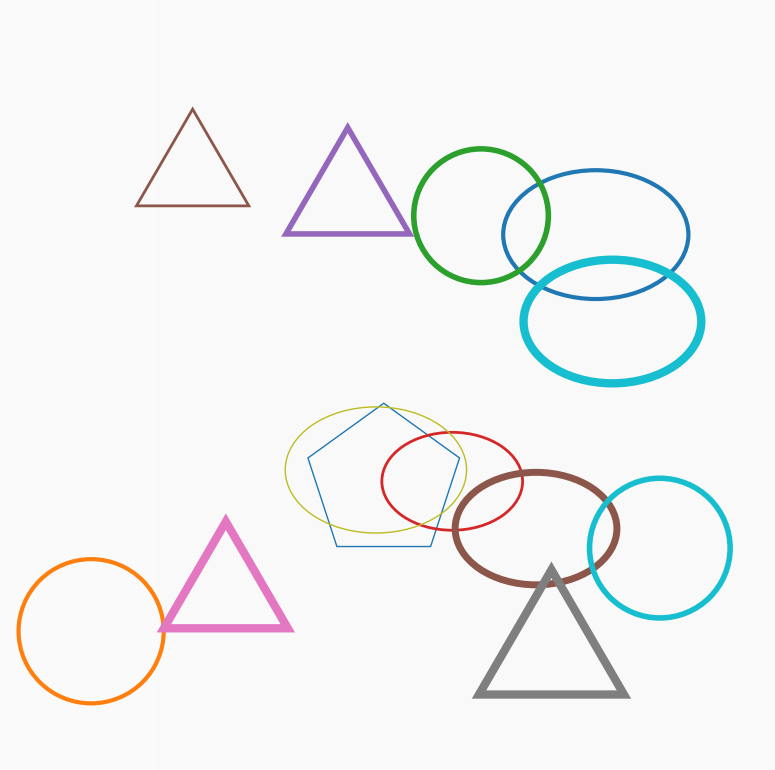[{"shape": "pentagon", "thickness": 0.5, "radius": 0.51, "center": [0.495, 0.373]}, {"shape": "oval", "thickness": 1.5, "radius": 0.6, "center": [0.769, 0.695]}, {"shape": "circle", "thickness": 1.5, "radius": 0.47, "center": [0.118, 0.18]}, {"shape": "circle", "thickness": 2, "radius": 0.43, "center": [0.621, 0.72]}, {"shape": "oval", "thickness": 1, "radius": 0.45, "center": [0.584, 0.375]}, {"shape": "triangle", "thickness": 2, "radius": 0.46, "center": [0.449, 0.742]}, {"shape": "oval", "thickness": 2.5, "radius": 0.52, "center": [0.692, 0.314]}, {"shape": "triangle", "thickness": 1, "radius": 0.42, "center": [0.249, 0.775]}, {"shape": "triangle", "thickness": 3, "radius": 0.46, "center": [0.291, 0.23]}, {"shape": "triangle", "thickness": 3, "radius": 0.54, "center": [0.712, 0.152]}, {"shape": "oval", "thickness": 0.5, "radius": 0.58, "center": [0.485, 0.39]}, {"shape": "oval", "thickness": 3, "radius": 0.57, "center": [0.79, 0.582]}, {"shape": "circle", "thickness": 2, "radius": 0.45, "center": [0.851, 0.288]}]